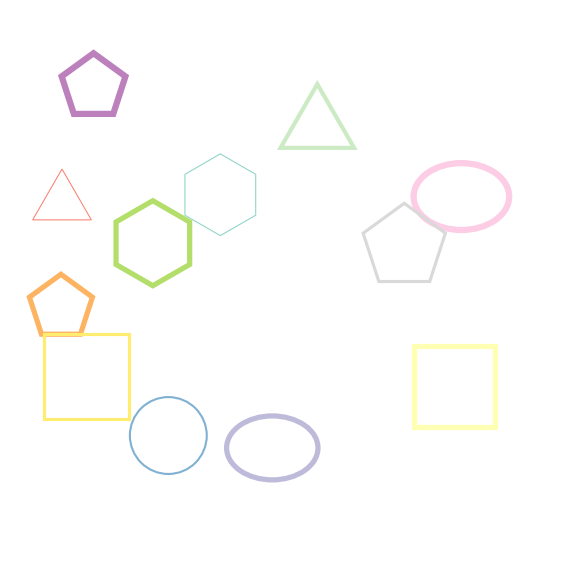[{"shape": "hexagon", "thickness": 0.5, "radius": 0.35, "center": [0.382, 0.662]}, {"shape": "square", "thickness": 2.5, "radius": 0.35, "center": [0.787, 0.33]}, {"shape": "oval", "thickness": 2.5, "radius": 0.4, "center": [0.472, 0.224]}, {"shape": "triangle", "thickness": 0.5, "radius": 0.29, "center": [0.107, 0.648]}, {"shape": "circle", "thickness": 1, "radius": 0.33, "center": [0.291, 0.245]}, {"shape": "pentagon", "thickness": 2.5, "radius": 0.29, "center": [0.106, 0.467]}, {"shape": "hexagon", "thickness": 2.5, "radius": 0.37, "center": [0.265, 0.578]}, {"shape": "oval", "thickness": 3, "radius": 0.41, "center": [0.799, 0.659]}, {"shape": "pentagon", "thickness": 1.5, "radius": 0.37, "center": [0.7, 0.572]}, {"shape": "pentagon", "thickness": 3, "radius": 0.29, "center": [0.162, 0.849]}, {"shape": "triangle", "thickness": 2, "radius": 0.37, "center": [0.549, 0.78]}, {"shape": "square", "thickness": 1.5, "radius": 0.37, "center": [0.149, 0.347]}]